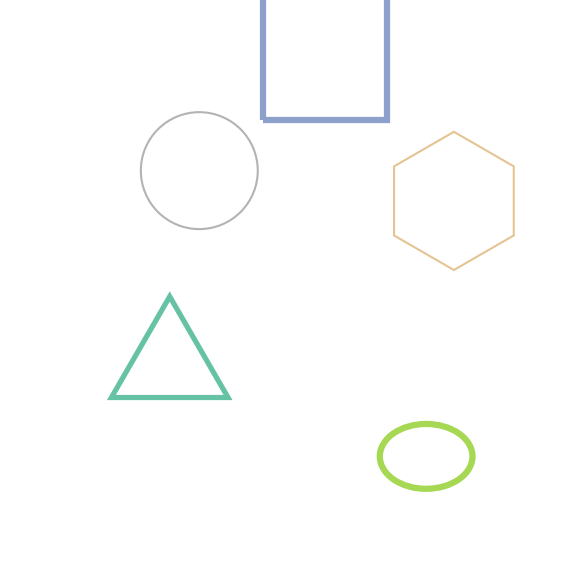[{"shape": "triangle", "thickness": 2.5, "radius": 0.58, "center": [0.294, 0.369]}, {"shape": "square", "thickness": 3, "radius": 0.54, "center": [0.563, 0.899]}, {"shape": "oval", "thickness": 3, "radius": 0.4, "center": [0.738, 0.209]}, {"shape": "hexagon", "thickness": 1, "radius": 0.6, "center": [0.786, 0.651]}, {"shape": "circle", "thickness": 1, "radius": 0.51, "center": [0.345, 0.704]}]